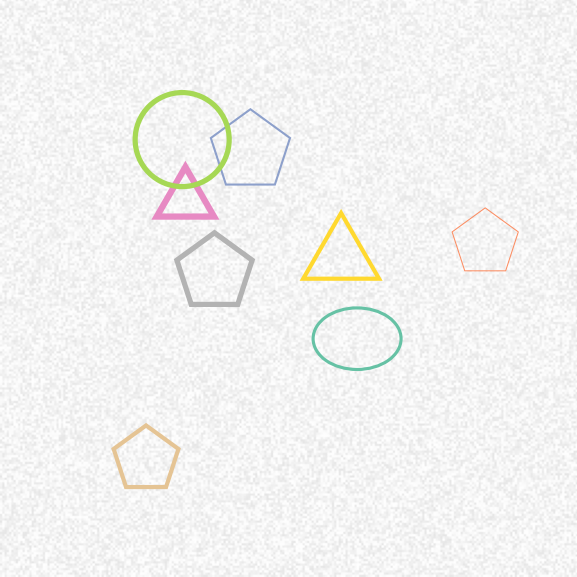[{"shape": "oval", "thickness": 1.5, "radius": 0.38, "center": [0.618, 0.413]}, {"shape": "pentagon", "thickness": 0.5, "radius": 0.3, "center": [0.84, 0.579]}, {"shape": "pentagon", "thickness": 1, "radius": 0.36, "center": [0.434, 0.738]}, {"shape": "triangle", "thickness": 3, "radius": 0.29, "center": [0.321, 0.653]}, {"shape": "circle", "thickness": 2.5, "radius": 0.41, "center": [0.315, 0.757]}, {"shape": "triangle", "thickness": 2, "radius": 0.38, "center": [0.591, 0.554]}, {"shape": "pentagon", "thickness": 2, "radius": 0.29, "center": [0.253, 0.203]}, {"shape": "pentagon", "thickness": 2.5, "radius": 0.34, "center": [0.371, 0.527]}]